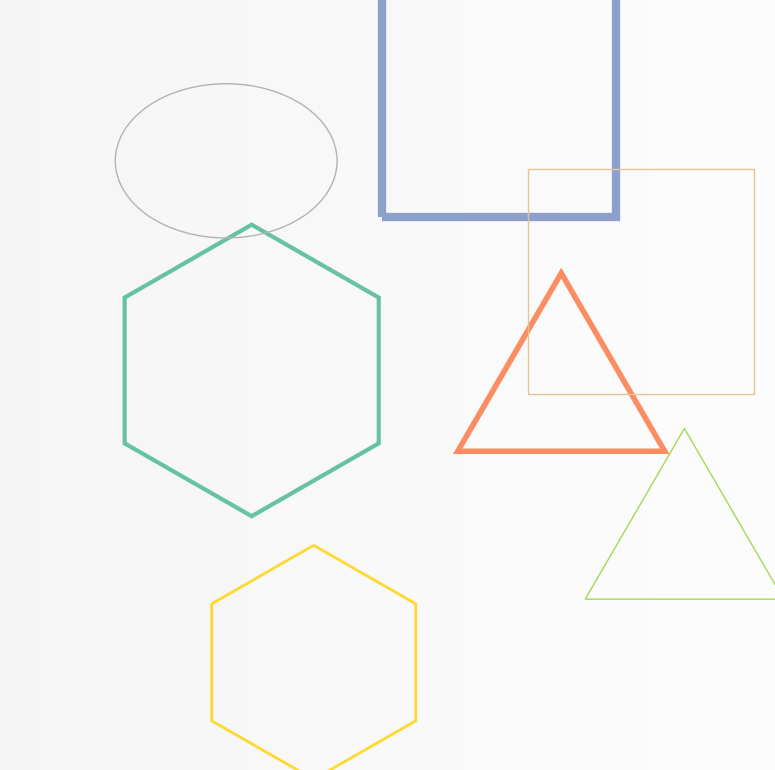[{"shape": "hexagon", "thickness": 1.5, "radius": 0.95, "center": [0.325, 0.519]}, {"shape": "triangle", "thickness": 2, "radius": 0.77, "center": [0.724, 0.491]}, {"shape": "square", "thickness": 3, "radius": 0.76, "center": [0.644, 0.869]}, {"shape": "triangle", "thickness": 0.5, "radius": 0.74, "center": [0.883, 0.296]}, {"shape": "hexagon", "thickness": 1, "radius": 0.76, "center": [0.405, 0.14]}, {"shape": "square", "thickness": 0.5, "radius": 0.73, "center": [0.828, 0.635]}, {"shape": "oval", "thickness": 0.5, "radius": 0.72, "center": [0.292, 0.791]}]